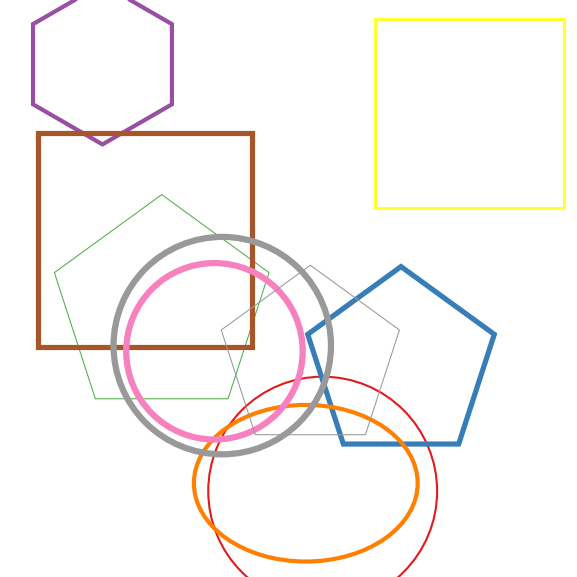[{"shape": "circle", "thickness": 1, "radius": 0.99, "center": [0.559, 0.149]}, {"shape": "pentagon", "thickness": 2.5, "radius": 0.85, "center": [0.694, 0.368]}, {"shape": "pentagon", "thickness": 0.5, "radius": 0.98, "center": [0.28, 0.467]}, {"shape": "hexagon", "thickness": 2, "radius": 0.69, "center": [0.177, 0.888]}, {"shape": "oval", "thickness": 2, "radius": 0.97, "center": [0.529, 0.162]}, {"shape": "square", "thickness": 1.5, "radius": 0.82, "center": [0.813, 0.802]}, {"shape": "square", "thickness": 2.5, "radius": 0.92, "center": [0.251, 0.584]}, {"shape": "circle", "thickness": 3, "radius": 0.76, "center": [0.371, 0.391]}, {"shape": "pentagon", "thickness": 0.5, "radius": 0.81, "center": [0.537, 0.378]}, {"shape": "circle", "thickness": 3, "radius": 0.94, "center": [0.385, 0.401]}]